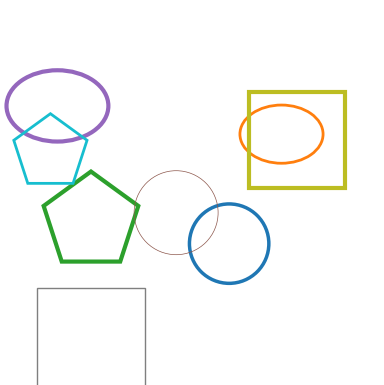[{"shape": "circle", "thickness": 2.5, "radius": 0.52, "center": [0.595, 0.367]}, {"shape": "oval", "thickness": 2, "radius": 0.54, "center": [0.731, 0.652]}, {"shape": "pentagon", "thickness": 3, "radius": 0.65, "center": [0.236, 0.425]}, {"shape": "oval", "thickness": 3, "radius": 0.66, "center": [0.149, 0.725]}, {"shape": "circle", "thickness": 0.5, "radius": 0.55, "center": [0.457, 0.448]}, {"shape": "square", "thickness": 1, "radius": 0.7, "center": [0.237, 0.113]}, {"shape": "square", "thickness": 3, "radius": 0.62, "center": [0.772, 0.635]}, {"shape": "pentagon", "thickness": 2, "radius": 0.5, "center": [0.131, 0.605]}]